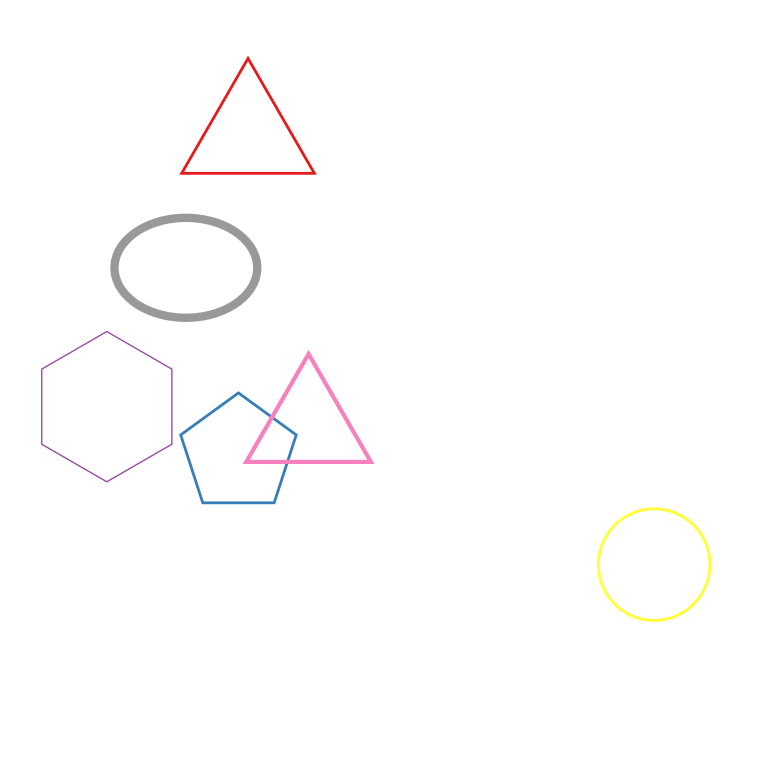[{"shape": "triangle", "thickness": 1, "radius": 0.5, "center": [0.322, 0.825]}, {"shape": "pentagon", "thickness": 1, "radius": 0.39, "center": [0.31, 0.411]}, {"shape": "hexagon", "thickness": 0.5, "radius": 0.49, "center": [0.139, 0.472]}, {"shape": "circle", "thickness": 1, "radius": 0.36, "center": [0.85, 0.267]}, {"shape": "triangle", "thickness": 1.5, "radius": 0.47, "center": [0.401, 0.447]}, {"shape": "oval", "thickness": 3, "radius": 0.46, "center": [0.241, 0.652]}]